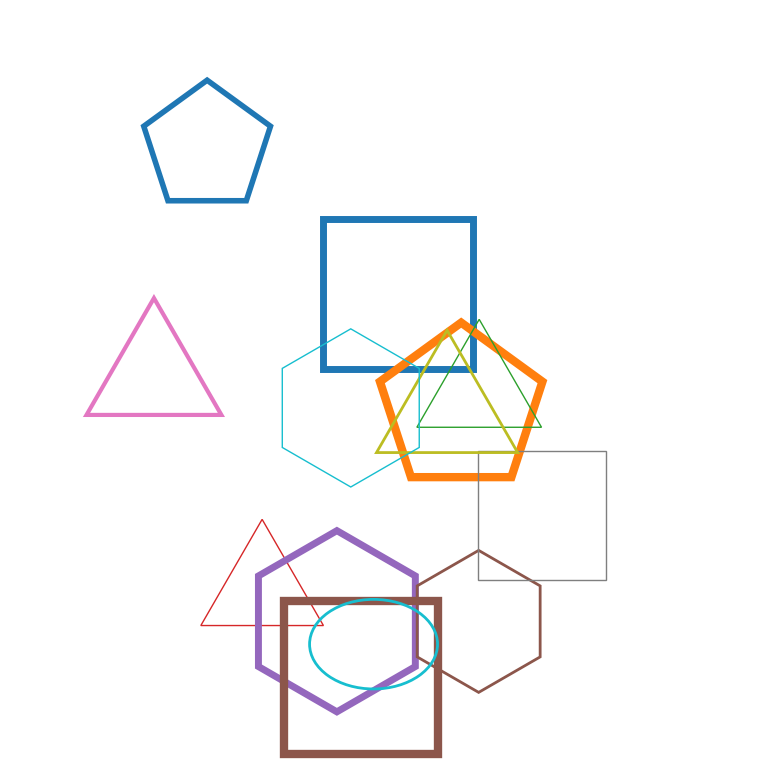[{"shape": "pentagon", "thickness": 2, "radius": 0.43, "center": [0.269, 0.809]}, {"shape": "square", "thickness": 2.5, "radius": 0.49, "center": [0.517, 0.618]}, {"shape": "pentagon", "thickness": 3, "radius": 0.55, "center": [0.599, 0.47]}, {"shape": "triangle", "thickness": 0.5, "radius": 0.47, "center": [0.622, 0.492]}, {"shape": "triangle", "thickness": 0.5, "radius": 0.46, "center": [0.34, 0.234]}, {"shape": "hexagon", "thickness": 2.5, "radius": 0.59, "center": [0.438, 0.193]}, {"shape": "square", "thickness": 3, "radius": 0.5, "center": [0.469, 0.12]}, {"shape": "hexagon", "thickness": 1, "radius": 0.46, "center": [0.622, 0.193]}, {"shape": "triangle", "thickness": 1.5, "radius": 0.51, "center": [0.2, 0.512]}, {"shape": "square", "thickness": 0.5, "radius": 0.42, "center": [0.704, 0.33]}, {"shape": "triangle", "thickness": 1, "radius": 0.53, "center": [0.581, 0.465]}, {"shape": "hexagon", "thickness": 0.5, "radius": 0.51, "center": [0.456, 0.47]}, {"shape": "oval", "thickness": 1, "radius": 0.42, "center": [0.485, 0.163]}]